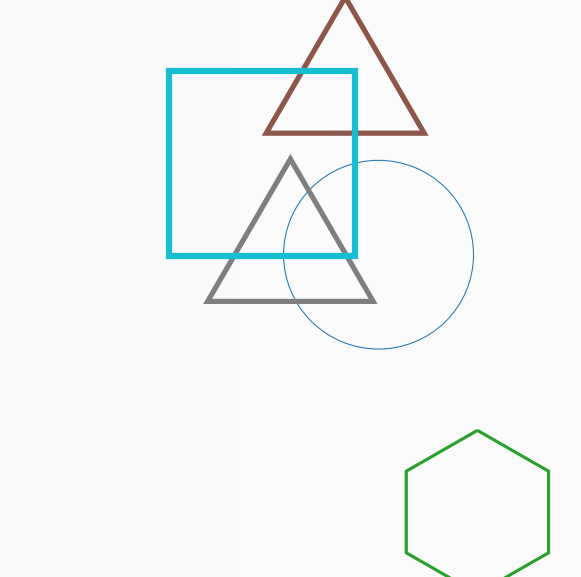[{"shape": "circle", "thickness": 0.5, "radius": 0.82, "center": [0.651, 0.558]}, {"shape": "hexagon", "thickness": 1.5, "radius": 0.71, "center": [0.821, 0.113]}, {"shape": "triangle", "thickness": 2.5, "radius": 0.78, "center": [0.594, 0.847]}, {"shape": "triangle", "thickness": 2.5, "radius": 0.82, "center": [0.5, 0.559]}, {"shape": "square", "thickness": 3, "radius": 0.8, "center": [0.45, 0.715]}]